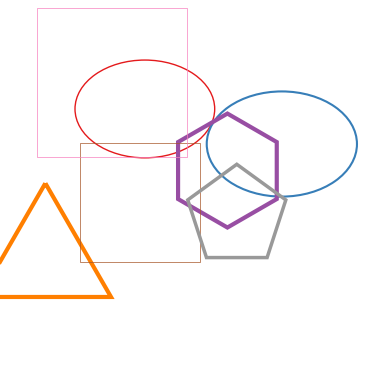[{"shape": "oval", "thickness": 1, "radius": 0.91, "center": [0.376, 0.717]}, {"shape": "oval", "thickness": 1.5, "radius": 0.98, "center": [0.732, 0.626]}, {"shape": "hexagon", "thickness": 3, "radius": 0.74, "center": [0.591, 0.557]}, {"shape": "triangle", "thickness": 3, "radius": 0.98, "center": [0.118, 0.327]}, {"shape": "square", "thickness": 0.5, "radius": 0.78, "center": [0.363, 0.474]}, {"shape": "square", "thickness": 0.5, "radius": 0.97, "center": [0.291, 0.786]}, {"shape": "pentagon", "thickness": 2.5, "radius": 0.67, "center": [0.615, 0.439]}]